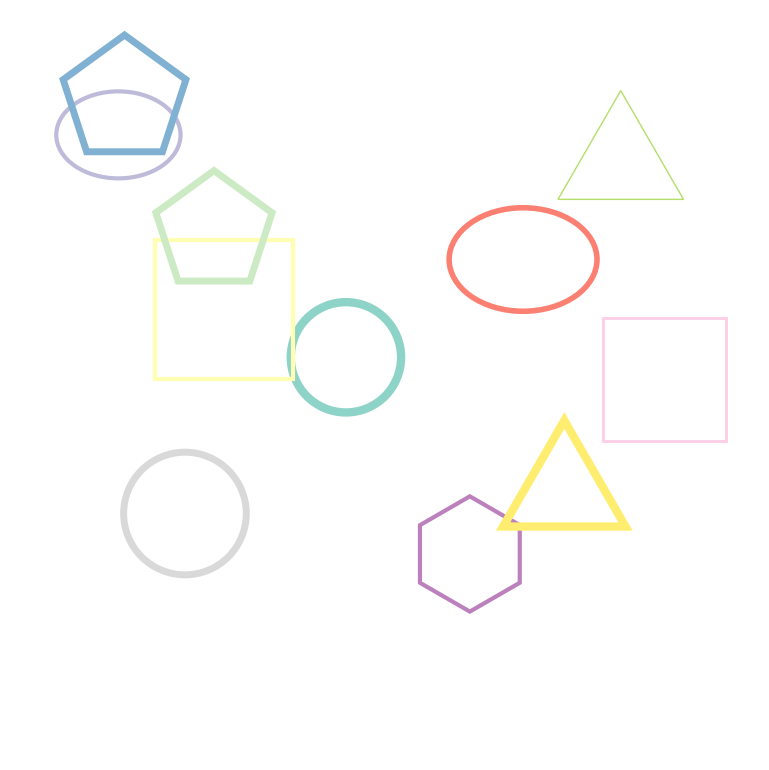[{"shape": "circle", "thickness": 3, "radius": 0.36, "center": [0.449, 0.536]}, {"shape": "square", "thickness": 1.5, "radius": 0.45, "center": [0.291, 0.598]}, {"shape": "oval", "thickness": 1.5, "radius": 0.4, "center": [0.154, 0.825]}, {"shape": "oval", "thickness": 2, "radius": 0.48, "center": [0.679, 0.663]}, {"shape": "pentagon", "thickness": 2.5, "radius": 0.42, "center": [0.162, 0.871]}, {"shape": "triangle", "thickness": 0.5, "radius": 0.47, "center": [0.806, 0.788]}, {"shape": "square", "thickness": 1, "radius": 0.4, "center": [0.863, 0.507]}, {"shape": "circle", "thickness": 2.5, "radius": 0.4, "center": [0.24, 0.333]}, {"shape": "hexagon", "thickness": 1.5, "radius": 0.37, "center": [0.61, 0.281]}, {"shape": "pentagon", "thickness": 2.5, "radius": 0.4, "center": [0.278, 0.699]}, {"shape": "triangle", "thickness": 3, "radius": 0.46, "center": [0.733, 0.362]}]